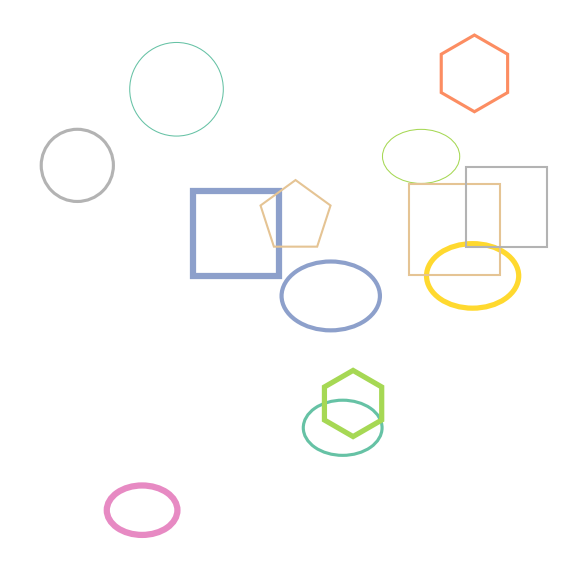[{"shape": "circle", "thickness": 0.5, "radius": 0.41, "center": [0.306, 0.845]}, {"shape": "oval", "thickness": 1.5, "radius": 0.34, "center": [0.593, 0.258]}, {"shape": "hexagon", "thickness": 1.5, "radius": 0.33, "center": [0.822, 0.872]}, {"shape": "oval", "thickness": 2, "radius": 0.43, "center": [0.573, 0.487]}, {"shape": "square", "thickness": 3, "radius": 0.37, "center": [0.409, 0.594]}, {"shape": "oval", "thickness": 3, "radius": 0.31, "center": [0.246, 0.116]}, {"shape": "oval", "thickness": 0.5, "radius": 0.33, "center": [0.729, 0.728]}, {"shape": "hexagon", "thickness": 2.5, "radius": 0.29, "center": [0.611, 0.3]}, {"shape": "oval", "thickness": 2.5, "radius": 0.4, "center": [0.818, 0.521]}, {"shape": "square", "thickness": 1, "radius": 0.39, "center": [0.787, 0.602]}, {"shape": "pentagon", "thickness": 1, "radius": 0.32, "center": [0.512, 0.624]}, {"shape": "circle", "thickness": 1.5, "radius": 0.31, "center": [0.134, 0.713]}, {"shape": "square", "thickness": 1, "radius": 0.35, "center": [0.877, 0.641]}]